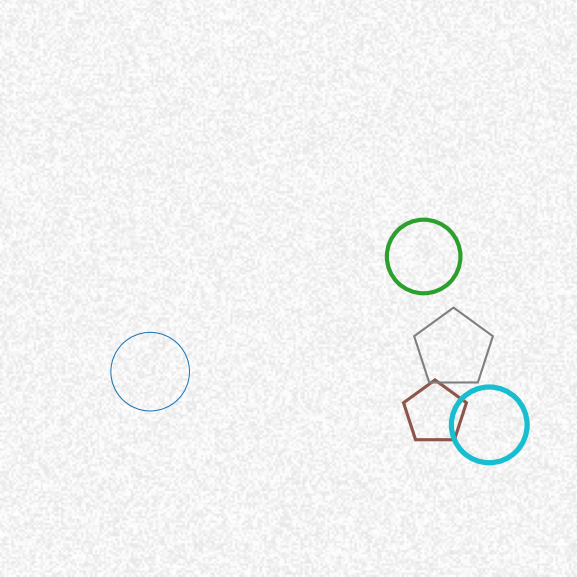[{"shape": "circle", "thickness": 0.5, "radius": 0.34, "center": [0.26, 0.356]}, {"shape": "circle", "thickness": 2, "radius": 0.32, "center": [0.734, 0.555]}, {"shape": "pentagon", "thickness": 1.5, "radius": 0.29, "center": [0.753, 0.284]}, {"shape": "pentagon", "thickness": 1, "radius": 0.36, "center": [0.785, 0.395]}, {"shape": "circle", "thickness": 2.5, "radius": 0.33, "center": [0.847, 0.263]}]